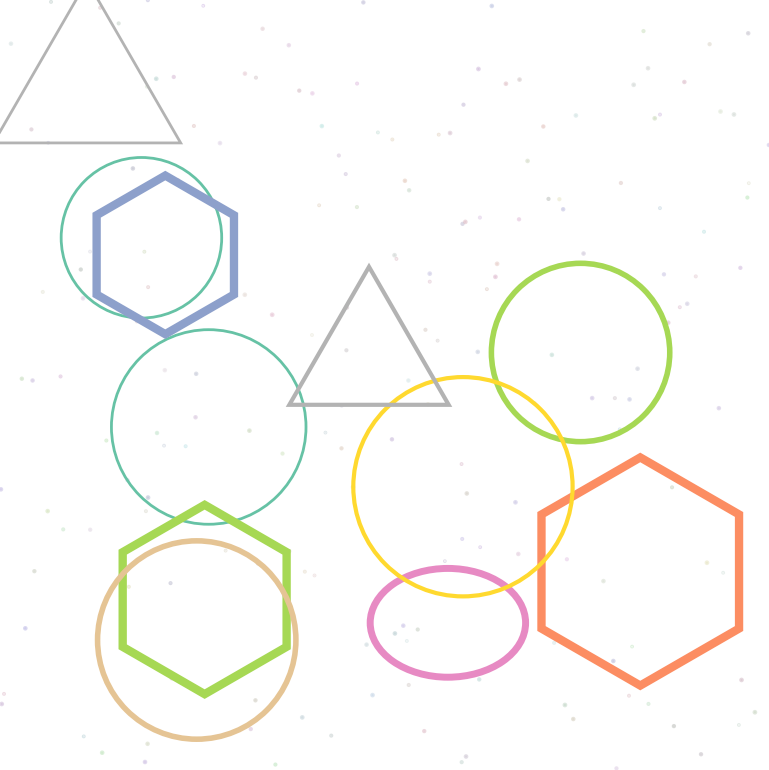[{"shape": "circle", "thickness": 1, "radius": 0.52, "center": [0.184, 0.691]}, {"shape": "circle", "thickness": 1, "radius": 0.63, "center": [0.271, 0.446]}, {"shape": "hexagon", "thickness": 3, "radius": 0.74, "center": [0.832, 0.258]}, {"shape": "hexagon", "thickness": 3, "radius": 0.51, "center": [0.215, 0.669]}, {"shape": "oval", "thickness": 2.5, "radius": 0.5, "center": [0.582, 0.191]}, {"shape": "circle", "thickness": 2, "radius": 0.58, "center": [0.754, 0.542]}, {"shape": "hexagon", "thickness": 3, "radius": 0.61, "center": [0.266, 0.221]}, {"shape": "circle", "thickness": 1.5, "radius": 0.71, "center": [0.601, 0.368]}, {"shape": "circle", "thickness": 2, "radius": 0.64, "center": [0.255, 0.169]}, {"shape": "triangle", "thickness": 1, "radius": 0.7, "center": [0.113, 0.885]}, {"shape": "triangle", "thickness": 1.5, "radius": 0.6, "center": [0.479, 0.534]}]